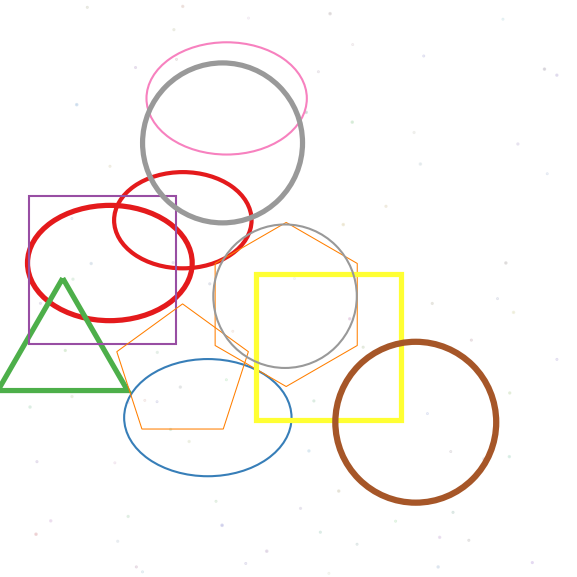[{"shape": "oval", "thickness": 2, "radius": 0.6, "center": [0.317, 0.618]}, {"shape": "oval", "thickness": 2.5, "radius": 0.71, "center": [0.19, 0.544]}, {"shape": "oval", "thickness": 1, "radius": 0.72, "center": [0.36, 0.276]}, {"shape": "triangle", "thickness": 2.5, "radius": 0.65, "center": [0.109, 0.388]}, {"shape": "square", "thickness": 1, "radius": 0.64, "center": [0.177, 0.532]}, {"shape": "hexagon", "thickness": 0.5, "radius": 0.71, "center": [0.496, 0.472]}, {"shape": "pentagon", "thickness": 0.5, "radius": 0.6, "center": [0.316, 0.353]}, {"shape": "square", "thickness": 2.5, "radius": 0.63, "center": [0.569, 0.398]}, {"shape": "circle", "thickness": 3, "radius": 0.7, "center": [0.72, 0.268]}, {"shape": "oval", "thickness": 1, "radius": 0.69, "center": [0.392, 0.829]}, {"shape": "circle", "thickness": 1, "radius": 0.62, "center": [0.494, 0.486]}, {"shape": "circle", "thickness": 2.5, "radius": 0.69, "center": [0.385, 0.752]}]